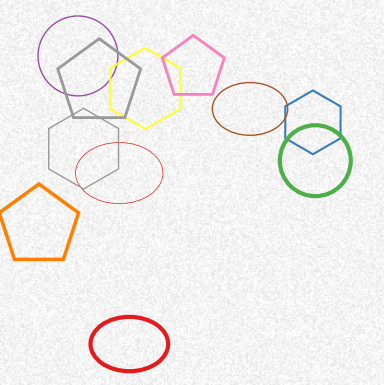[{"shape": "oval", "thickness": 0.5, "radius": 0.57, "center": [0.31, 0.55]}, {"shape": "oval", "thickness": 3, "radius": 0.5, "center": [0.336, 0.106]}, {"shape": "hexagon", "thickness": 1.5, "radius": 0.41, "center": [0.813, 0.682]}, {"shape": "circle", "thickness": 3, "radius": 0.46, "center": [0.819, 0.583]}, {"shape": "circle", "thickness": 1, "radius": 0.52, "center": [0.202, 0.855]}, {"shape": "pentagon", "thickness": 2.5, "radius": 0.54, "center": [0.101, 0.414]}, {"shape": "hexagon", "thickness": 1.5, "radius": 0.53, "center": [0.378, 0.77]}, {"shape": "oval", "thickness": 1, "radius": 0.49, "center": [0.649, 0.717]}, {"shape": "pentagon", "thickness": 2, "radius": 0.42, "center": [0.502, 0.823]}, {"shape": "pentagon", "thickness": 2, "radius": 0.57, "center": [0.258, 0.786]}, {"shape": "hexagon", "thickness": 1, "radius": 0.52, "center": [0.217, 0.614]}]